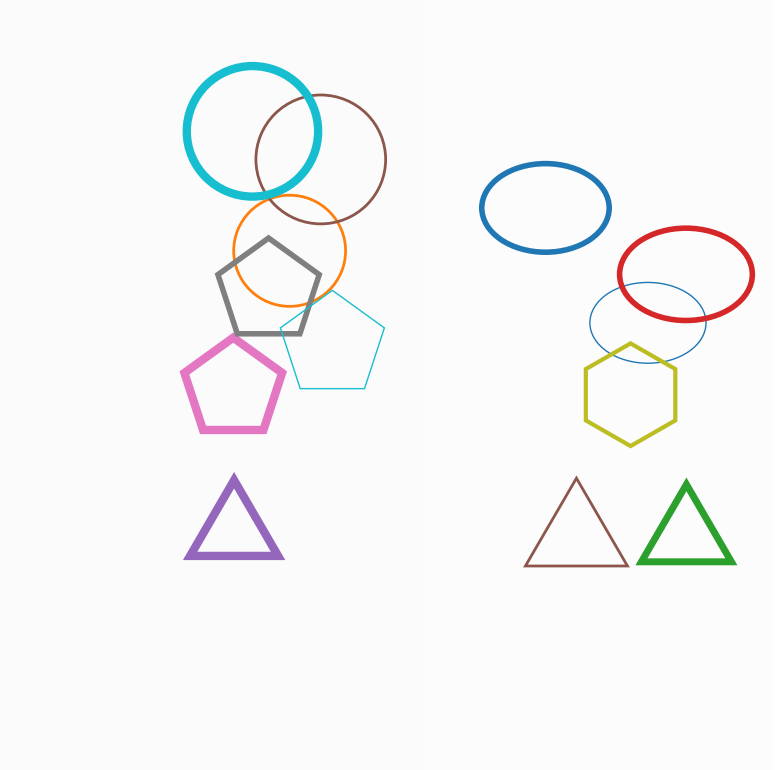[{"shape": "oval", "thickness": 0.5, "radius": 0.37, "center": [0.836, 0.581]}, {"shape": "oval", "thickness": 2, "radius": 0.41, "center": [0.704, 0.73]}, {"shape": "circle", "thickness": 1, "radius": 0.36, "center": [0.374, 0.674]}, {"shape": "triangle", "thickness": 2.5, "radius": 0.34, "center": [0.886, 0.304]}, {"shape": "oval", "thickness": 2, "radius": 0.43, "center": [0.885, 0.644]}, {"shape": "triangle", "thickness": 3, "radius": 0.33, "center": [0.302, 0.311]}, {"shape": "circle", "thickness": 1, "radius": 0.42, "center": [0.414, 0.793]}, {"shape": "triangle", "thickness": 1, "radius": 0.38, "center": [0.744, 0.303]}, {"shape": "pentagon", "thickness": 3, "radius": 0.33, "center": [0.301, 0.495]}, {"shape": "pentagon", "thickness": 2, "radius": 0.34, "center": [0.347, 0.622]}, {"shape": "hexagon", "thickness": 1.5, "radius": 0.33, "center": [0.814, 0.487]}, {"shape": "circle", "thickness": 3, "radius": 0.42, "center": [0.326, 0.829]}, {"shape": "pentagon", "thickness": 0.5, "radius": 0.35, "center": [0.429, 0.552]}]